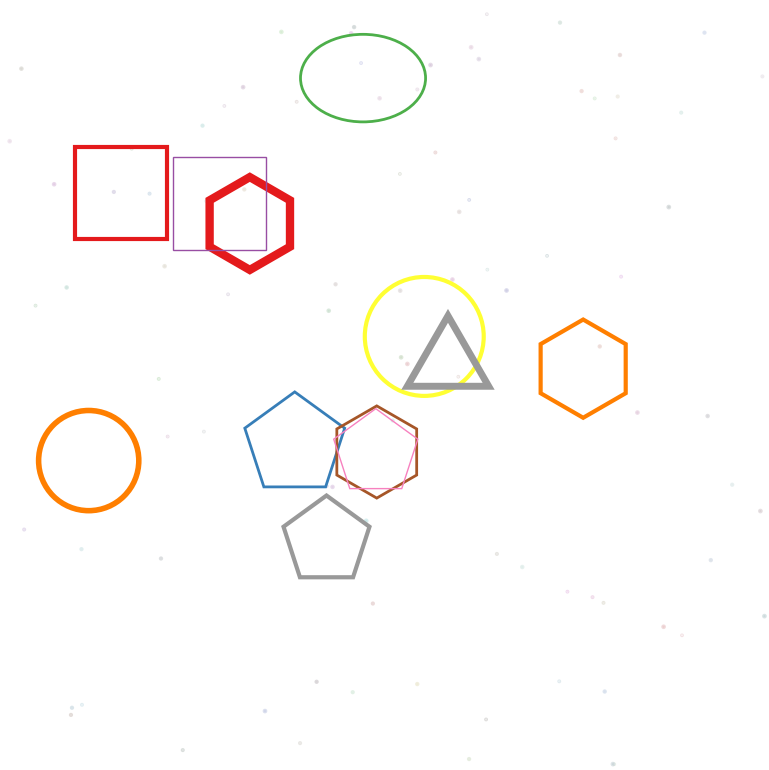[{"shape": "square", "thickness": 1.5, "radius": 0.3, "center": [0.157, 0.75]}, {"shape": "hexagon", "thickness": 3, "radius": 0.3, "center": [0.324, 0.71]}, {"shape": "pentagon", "thickness": 1, "radius": 0.34, "center": [0.383, 0.423]}, {"shape": "oval", "thickness": 1, "radius": 0.41, "center": [0.471, 0.899]}, {"shape": "square", "thickness": 0.5, "radius": 0.3, "center": [0.286, 0.736]}, {"shape": "circle", "thickness": 2, "radius": 0.33, "center": [0.115, 0.402]}, {"shape": "hexagon", "thickness": 1.5, "radius": 0.32, "center": [0.757, 0.521]}, {"shape": "circle", "thickness": 1.5, "radius": 0.39, "center": [0.551, 0.563]}, {"shape": "hexagon", "thickness": 1, "radius": 0.3, "center": [0.489, 0.413]}, {"shape": "pentagon", "thickness": 0.5, "radius": 0.29, "center": [0.488, 0.412]}, {"shape": "pentagon", "thickness": 1.5, "radius": 0.29, "center": [0.424, 0.298]}, {"shape": "triangle", "thickness": 2.5, "radius": 0.3, "center": [0.582, 0.529]}]